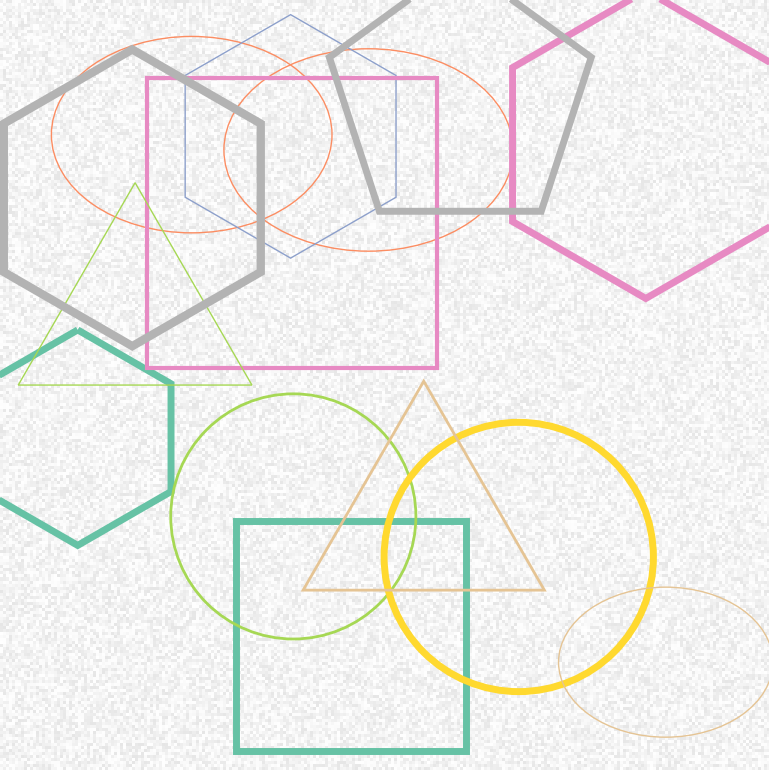[{"shape": "hexagon", "thickness": 2.5, "radius": 0.7, "center": [0.101, 0.432]}, {"shape": "square", "thickness": 2.5, "radius": 0.75, "center": [0.456, 0.173]}, {"shape": "oval", "thickness": 0.5, "radius": 0.94, "center": [0.479, 0.805]}, {"shape": "oval", "thickness": 0.5, "radius": 0.91, "center": [0.249, 0.825]}, {"shape": "hexagon", "thickness": 0.5, "radius": 0.79, "center": [0.377, 0.823]}, {"shape": "square", "thickness": 1.5, "radius": 0.94, "center": [0.379, 0.71]}, {"shape": "hexagon", "thickness": 2.5, "radius": 1.0, "center": [0.839, 0.812]}, {"shape": "circle", "thickness": 1, "radius": 0.8, "center": [0.381, 0.329]}, {"shape": "triangle", "thickness": 0.5, "radius": 0.88, "center": [0.175, 0.588]}, {"shape": "circle", "thickness": 2.5, "radius": 0.87, "center": [0.674, 0.277]}, {"shape": "oval", "thickness": 0.5, "radius": 0.7, "center": [0.865, 0.14]}, {"shape": "triangle", "thickness": 1, "radius": 0.9, "center": [0.55, 0.324]}, {"shape": "pentagon", "thickness": 2.5, "radius": 0.89, "center": [0.598, 0.87]}, {"shape": "hexagon", "thickness": 3, "radius": 0.96, "center": [0.172, 0.743]}]